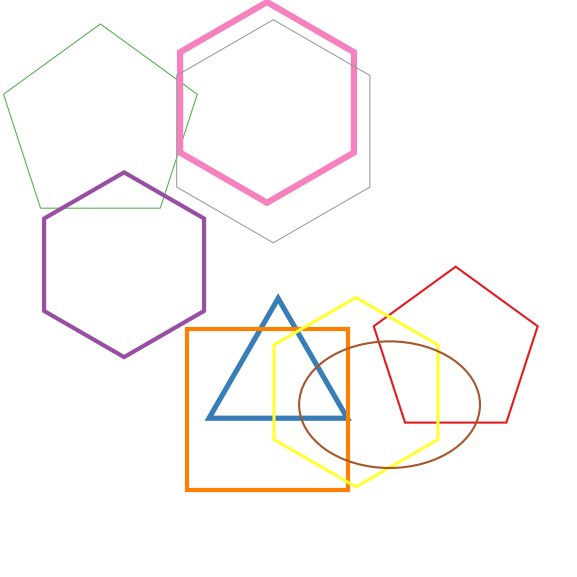[{"shape": "pentagon", "thickness": 1, "radius": 0.75, "center": [0.789, 0.388]}, {"shape": "triangle", "thickness": 2.5, "radius": 0.69, "center": [0.482, 0.344]}, {"shape": "pentagon", "thickness": 0.5, "radius": 0.88, "center": [0.174, 0.781]}, {"shape": "hexagon", "thickness": 2, "radius": 0.8, "center": [0.215, 0.541]}, {"shape": "square", "thickness": 2, "radius": 0.7, "center": [0.462, 0.29]}, {"shape": "hexagon", "thickness": 1.5, "radius": 0.82, "center": [0.616, 0.32]}, {"shape": "oval", "thickness": 1, "radius": 0.78, "center": [0.675, 0.298]}, {"shape": "hexagon", "thickness": 3, "radius": 0.87, "center": [0.462, 0.822]}, {"shape": "hexagon", "thickness": 0.5, "radius": 0.97, "center": [0.473, 0.772]}]